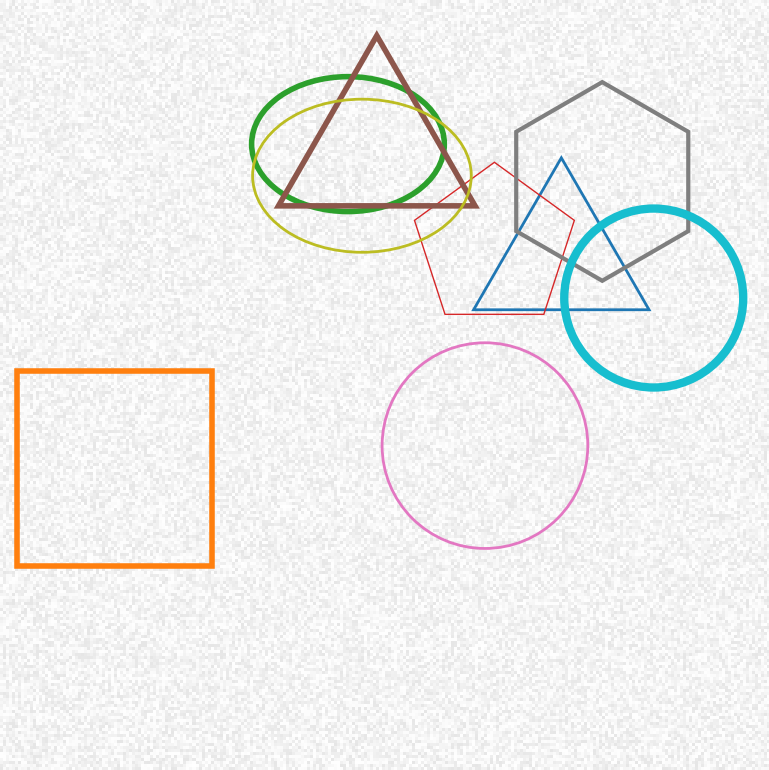[{"shape": "triangle", "thickness": 1, "radius": 0.66, "center": [0.729, 0.663]}, {"shape": "square", "thickness": 2, "radius": 0.63, "center": [0.149, 0.392]}, {"shape": "oval", "thickness": 2, "radius": 0.63, "center": [0.452, 0.813]}, {"shape": "pentagon", "thickness": 0.5, "radius": 0.55, "center": [0.642, 0.68]}, {"shape": "triangle", "thickness": 2, "radius": 0.74, "center": [0.489, 0.806]}, {"shape": "circle", "thickness": 1, "radius": 0.67, "center": [0.63, 0.421]}, {"shape": "hexagon", "thickness": 1.5, "radius": 0.65, "center": [0.782, 0.764]}, {"shape": "oval", "thickness": 1, "radius": 0.71, "center": [0.47, 0.772]}, {"shape": "circle", "thickness": 3, "radius": 0.58, "center": [0.849, 0.613]}]